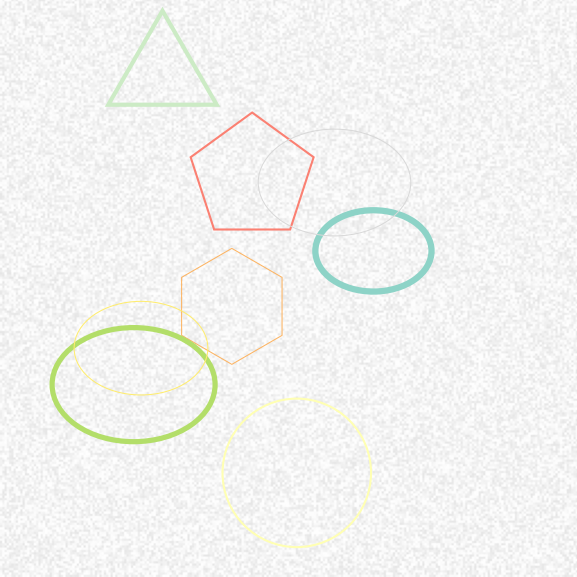[{"shape": "oval", "thickness": 3, "radius": 0.5, "center": [0.647, 0.565]}, {"shape": "circle", "thickness": 1, "radius": 0.64, "center": [0.514, 0.18]}, {"shape": "pentagon", "thickness": 1, "radius": 0.56, "center": [0.437, 0.692]}, {"shape": "hexagon", "thickness": 0.5, "radius": 0.5, "center": [0.401, 0.469]}, {"shape": "oval", "thickness": 2.5, "radius": 0.71, "center": [0.231, 0.333]}, {"shape": "oval", "thickness": 0.5, "radius": 0.66, "center": [0.579, 0.683]}, {"shape": "triangle", "thickness": 2, "radius": 0.54, "center": [0.281, 0.872]}, {"shape": "oval", "thickness": 0.5, "radius": 0.58, "center": [0.244, 0.396]}]